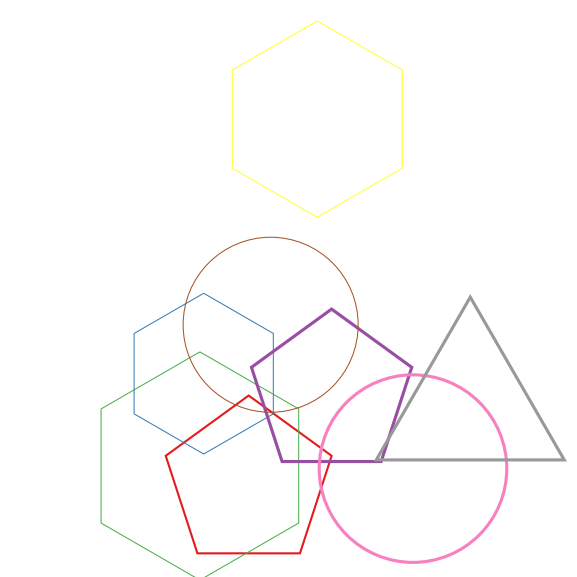[{"shape": "pentagon", "thickness": 1, "radius": 0.76, "center": [0.431, 0.163]}, {"shape": "hexagon", "thickness": 0.5, "radius": 0.7, "center": [0.353, 0.352]}, {"shape": "hexagon", "thickness": 0.5, "radius": 0.99, "center": [0.346, 0.192]}, {"shape": "pentagon", "thickness": 1.5, "radius": 0.73, "center": [0.574, 0.318]}, {"shape": "hexagon", "thickness": 0.5, "radius": 0.85, "center": [0.549, 0.793]}, {"shape": "circle", "thickness": 0.5, "radius": 0.76, "center": [0.469, 0.437]}, {"shape": "circle", "thickness": 1.5, "radius": 0.81, "center": [0.715, 0.188]}, {"shape": "triangle", "thickness": 1.5, "radius": 0.94, "center": [0.814, 0.297]}]